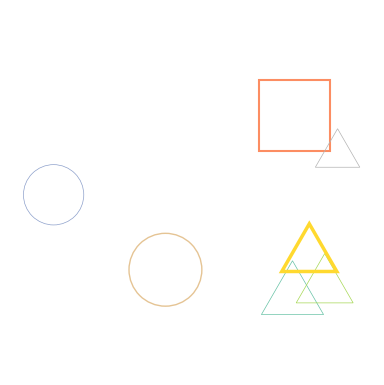[{"shape": "triangle", "thickness": 0.5, "radius": 0.47, "center": [0.76, 0.23]}, {"shape": "square", "thickness": 1.5, "radius": 0.47, "center": [0.765, 0.7]}, {"shape": "circle", "thickness": 0.5, "radius": 0.39, "center": [0.139, 0.494]}, {"shape": "triangle", "thickness": 0.5, "radius": 0.43, "center": [0.843, 0.256]}, {"shape": "triangle", "thickness": 2.5, "radius": 0.41, "center": [0.803, 0.336]}, {"shape": "circle", "thickness": 1, "radius": 0.47, "center": [0.43, 0.299]}, {"shape": "triangle", "thickness": 0.5, "radius": 0.33, "center": [0.877, 0.599]}]